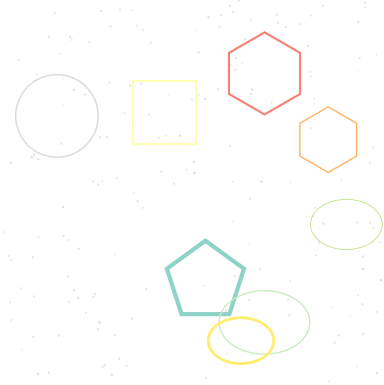[{"shape": "pentagon", "thickness": 3, "radius": 0.53, "center": [0.534, 0.269]}, {"shape": "square", "thickness": 1.5, "radius": 0.41, "center": [0.428, 0.707]}, {"shape": "hexagon", "thickness": 1.5, "radius": 0.53, "center": [0.687, 0.809]}, {"shape": "hexagon", "thickness": 1, "radius": 0.43, "center": [0.853, 0.637]}, {"shape": "oval", "thickness": 0.5, "radius": 0.47, "center": [0.9, 0.417]}, {"shape": "circle", "thickness": 1, "radius": 0.54, "center": [0.148, 0.699]}, {"shape": "oval", "thickness": 1, "radius": 0.59, "center": [0.687, 0.163]}, {"shape": "oval", "thickness": 2, "radius": 0.43, "center": [0.626, 0.115]}]